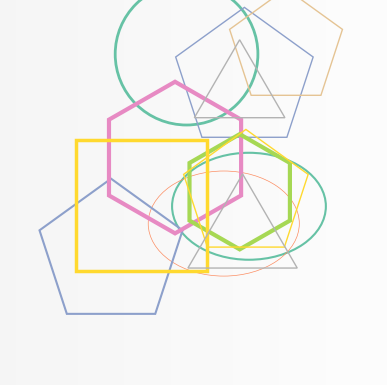[{"shape": "circle", "thickness": 2, "radius": 0.92, "center": [0.481, 0.859]}, {"shape": "oval", "thickness": 1.5, "radius": 0.99, "center": [0.643, 0.464]}, {"shape": "oval", "thickness": 0.5, "radius": 0.97, "center": [0.577, 0.419]}, {"shape": "pentagon", "thickness": 1.5, "radius": 0.97, "center": [0.287, 0.342]}, {"shape": "pentagon", "thickness": 1, "radius": 0.93, "center": [0.631, 0.794]}, {"shape": "hexagon", "thickness": 3, "radius": 0.98, "center": [0.452, 0.591]}, {"shape": "hexagon", "thickness": 3, "radius": 0.75, "center": [0.619, 0.502]}, {"shape": "square", "thickness": 2.5, "radius": 0.85, "center": [0.365, 0.467]}, {"shape": "pentagon", "thickness": 1, "radius": 0.84, "center": [0.635, 0.495]}, {"shape": "pentagon", "thickness": 1, "radius": 0.77, "center": [0.738, 0.876]}, {"shape": "triangle", "thickness": 1, "radius": 0.81, "center": [0.626, 0.385]}, {"shape": "triangle", "thickness": 1, "radius": 0.67, "center": [0.618, 0.762]}]